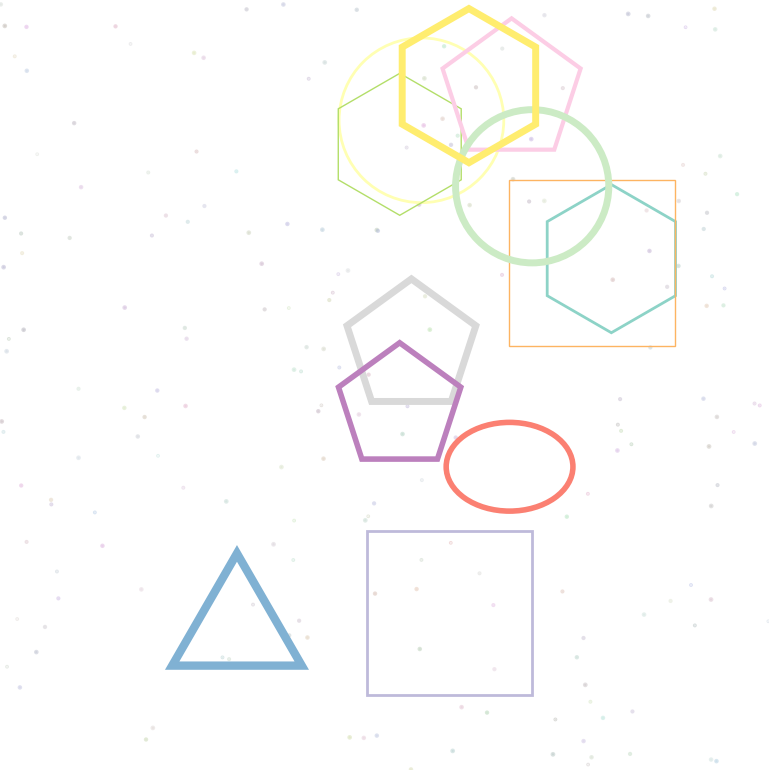[{"shape": "hexagon", "thickness": 1, "radius": 0.48, "center": [0.794, 0.664]}, {"shape": "circle", "thickness": 1, "radius": 0.53, "center": [0.547, 0.844]}, {"shape": "square", "thickness": 1, "radius": 0.53, "center": [0.584, 0.204]}, {"shape": "oval", "thickness": 2, "radius": 0.41, "center": [0.662, 0.394]}, {"shape": "triangle", "thickness": 3, "radius": 0.49, "center": [0.308, 0.184]}, {"shape": "square", "thickness": 0.5, "radius": 0.54, "center": [0.769, 0.658]}, {"shape": "hexagon", "thickness": 0.5, "radius": 0.46, "center": [0.519, 0.813]}, {"shape": "pentagon", "thickness": 1.5, "radius": 0.47, "center": [0.664, 0.882]}, {"shape": "pentagon", "thickness": 2.5, "radius": 0.44, "center": [0.534, 0.55]}, {"shape": "pentagon", "thickness": 2, "radius": 0.42, "center": [0.519, 0.471]}, {"shape": "circle", "thickness": 2.5, "radius": 0.5, "center": [0.691, 0.758]}, {"shape": "hexagon", "thickness": 2.5, "radius": 0.5, "center": [0.609, 0.889]}]